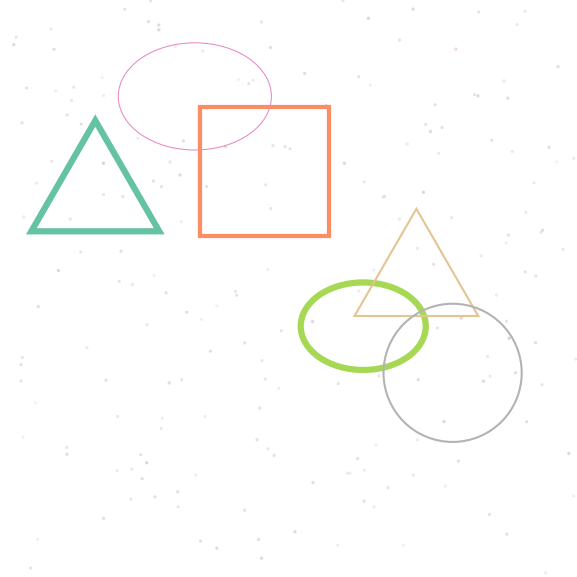[{"shape": "triangle", "thickness": 3, "radius": 0.64, "center": [0.165, 0.663]}, {"shape": "square", "thickness": 2, "radius": 0.56, "center": [0.457, 0.702]}, {"shape": "oval", "thickness": 0.5, "radius": 0.66, "center": [0.337, 0.832]}, {"shape": "oval", "thickness": 3, "radius": 0.54, "center": [0.629, 0.434]}, {"shape": "triangle", "thickness": 1, "radius": 0.62, "center": [0.721, 0.514]}, {"shape": "circle", "thickness": 1, "radius": 0.6, "center": [0.784, 0.354]}]